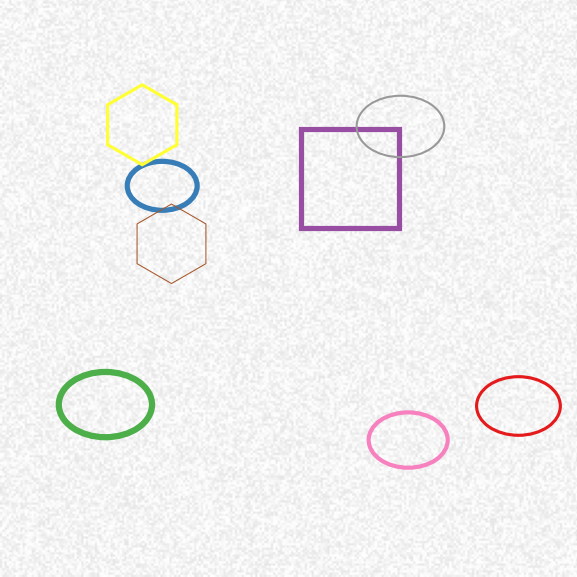[{"shape": "oval", "thickness": 1.5, "radius": 0.36, "center": [0.898, 0.296]}, {"shape": "oval", "thickness": 2.5, "radius": 0.3, "center": [0.281, 0.677]}, {"shape": "oval", "thickness": 3, "radius": 0.4, "center": [0.183, 0.299]}, {"shape": "square", "thickness": 2.5, "radius": 0.43, "center": [0.606, 0.69]}, {"shape": "hexagon", "thickness": 1.5, "radius": 0.35, "center": [0.246, 0.783]}, {"shape": "hexagon", "thickness": 0.5, "radius": 0.34, "center": [0.297, 0.577]}, {"shape": "oval", "thickness": 2, "radius": 0.34, "center": [0.707, 0.237]}, {"shape": "oval", "thickness": 1, "radius": 0.38, "center": [0.693, 0.78]}]